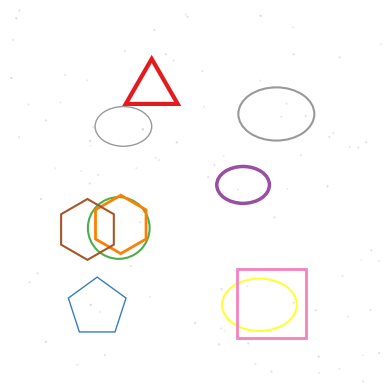[{"shape": "triangle", "thickness": 3, "radius": 0.39, "center": [0.394, 0.769]}, {"shape": "pentagon", "thickness": 1, "radius": 0.39, "center": [0.252, 0.201]}, {"shape": "circle", "thickness": 1.5, "radius": 0.4, "center": [0.308, 0.408]}, {"shape": "oval", "thickness": 2.5, "radius": 0.34, "center": [0.631, 0.52]}, {"shape": "hexagon", "thickness": 2, "radius": 0.38, "center": [0.314, 0.417]}, {"shape": "oval", "thickness": 1.5, "radius": 0.49, "center": [0.674, 0.208]}, {"shape": "hexagon", "thickness": 1.5, "radius": 0.4, "center": [0.227, 0.404]}, {"shape": "square", "thickness": 2, "radius": 0.45, "center": [0.705, 0.212]}, {"shape": "oval", "thickness": 1.5, "radius": 0.49, "center": [0.718, 0.704]}, {"shape": "oval", "thickness": 1, "radius": 0.37, "center": [0.321, 0.672]}]